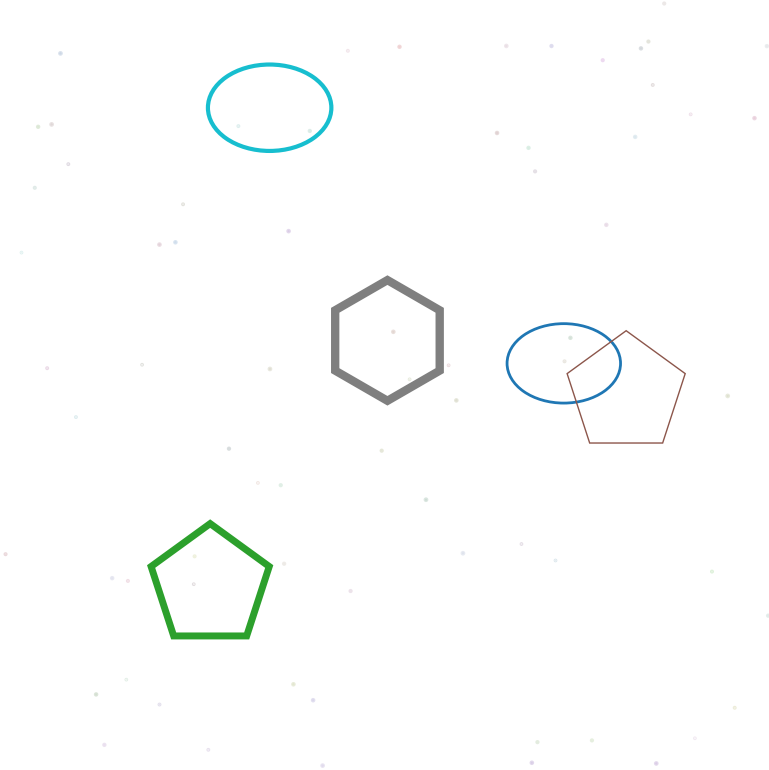[{"shape": "oval", "thickness": 1, "radius": 0.37, "center": [0.732, 0.528]}, {"shape": "pentagon", "thickness": 2.5, "radius": 0.4, "center": [0.273, 0.239]}, {"shape": "pentagon", "thickness": 0.5, "radius": 0.4, "center": [0.813, 0.49]}, {"shape": "hexagon", "thickness": 3, "radius": 0.39, "center": [0.503, 0.558]}, {"shape": "oval", "thickness": 1.5, "radius": 0.4, "center": [0.35, 0.86]}]